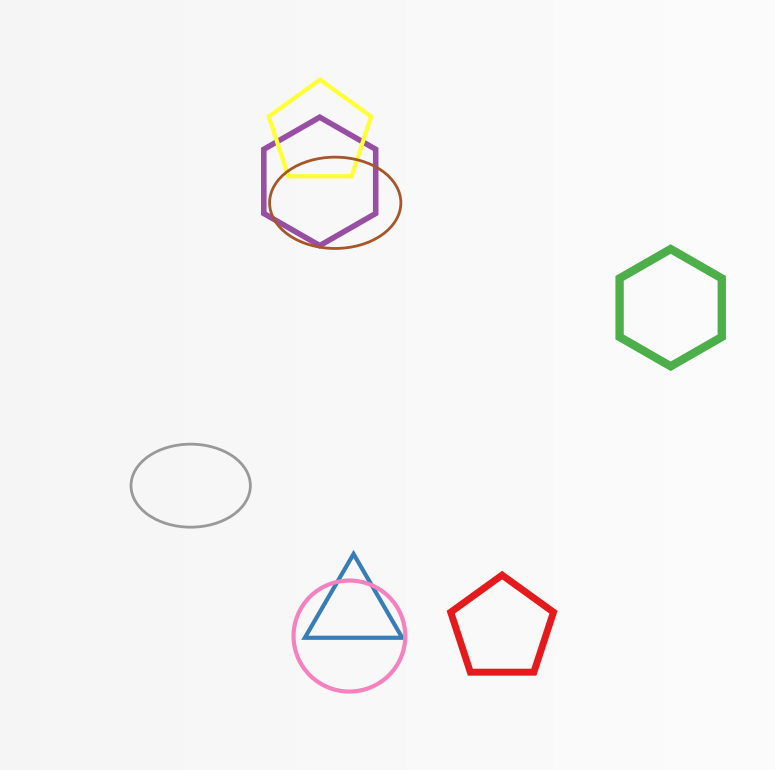[{"shape": "pentagon", "thickness": 2.5, "radius": 0.35, "center": [0.648, 0.183]}, {"shape": "triangle", "thickness": 1.5, "radius": 0.36, "center": [0.456, 0.208]}, {"shape": "hexagon", "thickness": 3, "radius": 0.38, "center": [0.865, 0.6]}, {"shape": "hexagon", "thickness": 2, "radius": 0.42, "center": [0.413, 0.764]}, {"shape": "pentagon", "thickness": 1.5, "radius": 0.35, "center": [0.413, 0.827]}, {"shape": "oval", "thickness": 1, "radius": 0.42, "center": [0.433, 0.737]}, {"shape": "circle", "thickness": 1.5, "radius": 0.36, "center": [0.451, 0.174]}, {"shape": "oval", "thickness": 1, "radius": 0.39, "center": [0.246, 0.369]}]